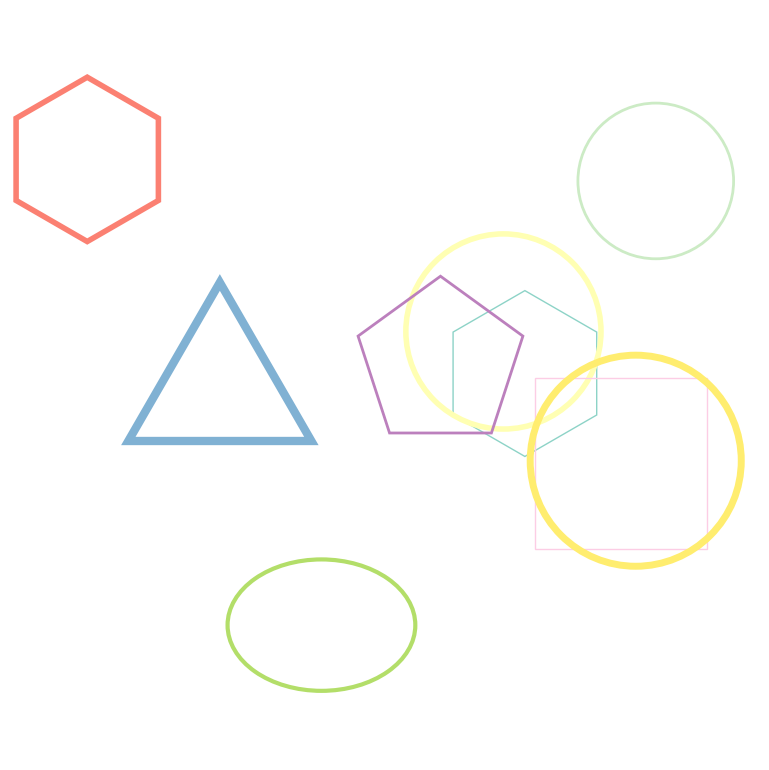[{"shape": "hexagon", "thickness": 0.5, "radius": 0.54, "center": [0.682, 0.515]}, {"shape": "circle", "thickness": 2, "radius": 0.63, "center": [0.654, 0.57]}, {"shape": "hexagon", "thickness": 2, "radius": 0.53, "center": [0.113, 0.793]}, {"shape": "triangle", "thickness": 3, "radius": 0.69, "center": [0.286, 0.496]}, {"shape": "oval", "thickness": 1.5, "radius": 0.61, "center": [0.417, 0.188]}, {"shape": "square", "thickness": 0.5, "radius": 0.56, "center": [0.806, 0.398]}, {"shape": "pentagon", "thickness": 1, "radius": 0.56, "center": [0.572, 0.529]}, {"shape": "circle", "thickness": 1, "radius": 0.51, "center": [0.852, 0.765]}, {"shape": "circle", "thickness": 2.5, "radius": 0.69, "center": [0.826, 0.402]}]